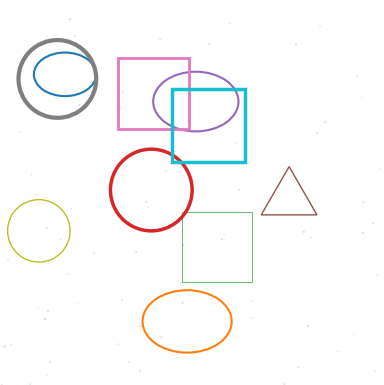[{"shape": "oval", "thickness": 1.5, "radius": 0.4, "center": [0.169, 0.807]}, {"shape": "oval", "thickness": 1.5, "radius": 0.58, "center": [0.486, 0.165]}, {"shape": "square", "thickness": 0.5, "radius": 0.45, "center": [0.563, 0.359]}, {"shape": "circle", "thickness": 2.5, "radius": 0.53, "center": [0.393, 0.506]}, {"shape": "oval", "thickness": 1.5, "radius": 0.55, "center": [0.509, 0.736]}, {"shape": "triangle", "thickness": 1, "radius": 0.42, "center": [0.751, 0.484]}, {"shape": "square", "thickness": 2, "radius": 0.46, "center": [0.399, 0.758]}, {"shape": "circle", "thickness": 3, "radius": 0.5, "center": [0.149, 0.795]}, {"shape": "circle", "thickness": 1, "radius": 0.41, "center": [0.101, 0.4]}, {"shape": "square", "thickness": 2.5, "radius": 0.47, "center": [0.542, 0.674]}]